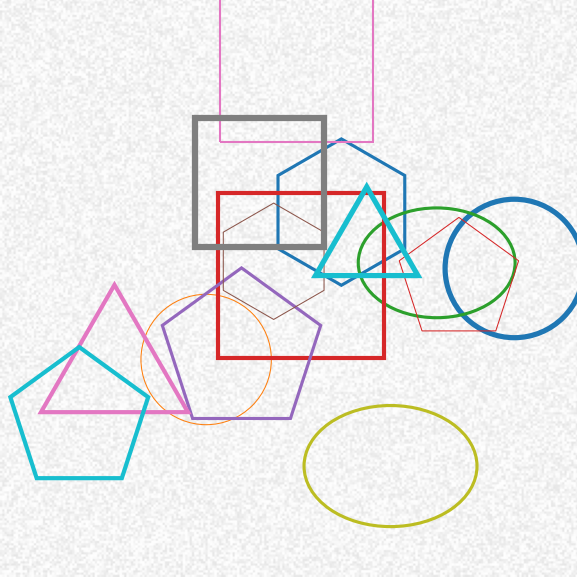[{"shape": "hexagon", "thickness": 1.5, "radius": 0.63, "center": [0.591, 0.632]}, {"shape": "circle", "thickness": 2.5, "radius": 0.6, "center": [0.891, 0.534]}, {"shape": "circle", "thickness": 0.5, "radius": 0.56, "center": [0.357, 0.377]}, {"shape": "oval", "thickness": 1.5, "radius": 0.68, "center": [0.756, 0.544]}, {"shape": "square", "thickness": 2, "radius": 0.72, "center": [0.521, 0.522]}, {"shape": "pentagon", "thickness": 0.5, "radius": 0.54, "center": [0.795, 0.514]}, {"shape": "pentagon", "thickness": 1.5, "radius": 0.72, "center": [0.418, 0.391]}, {"shape": "hexagon", "thickness": 0.5, "radius": 0.5, "center": [0.474, 0.547]}, {"shape": "triangle", "thickness": 2, "radius": 0.73, "center": [0.198, 0.359]}, {"shape": "square", "thickness": 1, "radius": 0.66, "center": [0.514, 0.887]}, {"shape": "square", "thickness": 3, "radius": 0.56, "center": [0.449, 0.684]}, {"shape": "oval", "thickness": 1.5, "radius": 0.75, "center": [0.676, 0.192]}, {"shape": "triangle", "thickness": 2.5, "radius": 0.51, "center": [0.635, 0.573]}, {"shape": "pentagon", "thickness": 2, "radius": 0.63, "center": [0.137, 0.273]}]